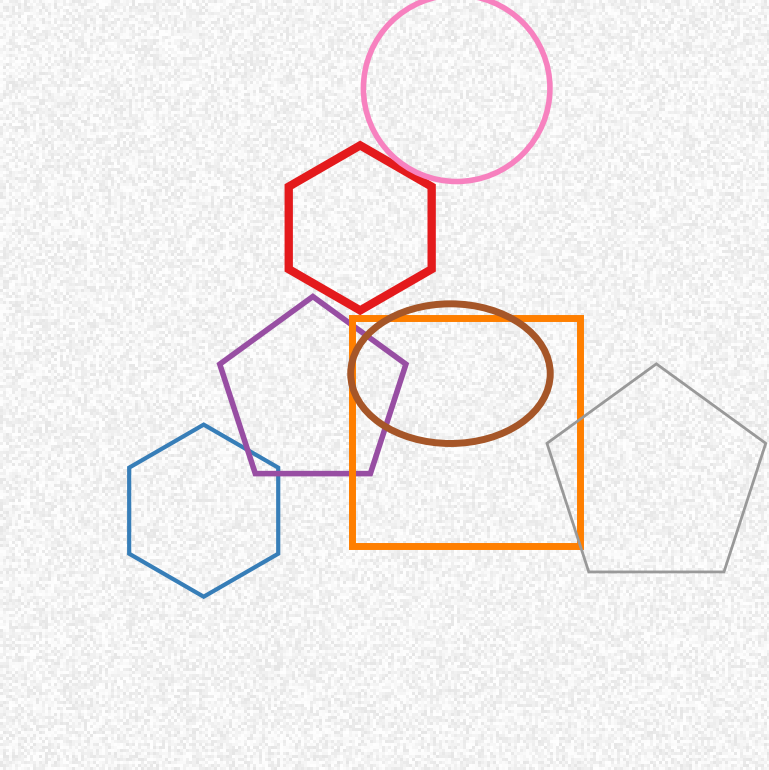[{"shape": "hexagon", "thickness": 3, "radius": 0.54, "center": [0.468, 0.704]}, {"shape": "hexagon", "thickness": 1.5, "radius": 0.56, "center": [0.265, 0.337]}, {"shape": "pentagon", "thickness": 2, "radius": 0.64, "center": [0.406, 0.488]}, {"shape": "square", "thickness": 2.5, "radius": 0.74, "center": [0.605, 0.439]}, {"shape": "oval", "thickness": 2.5, "radius": 0.65, "center": [0.585, 0.515]}, {"shape": "circle", "thickness": 2, "radius": 0.61, "center": [0.593, 0.885]}, {"shape": "pentagon", "thickness": 1, "radius": 0.75, "center": [0.852, 0.378]}]